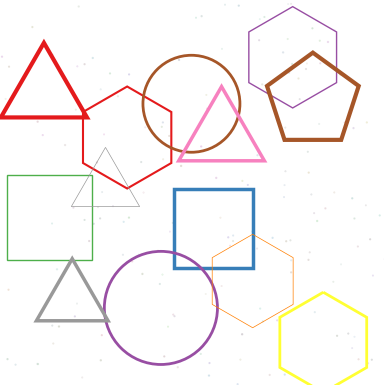[{"shape": "hexagon", "thickness": 1.5, "radius": 0.66, "center": [0.33, 0.643]}, {"shape": "triangle", "thickness": 3, "radius": 0.65, "center": [0.114, 0.76]}, {"shape": "square", "thickness": 2.5, "radius": 0.51, "center": [0.554, 0.406]}, {"shape": "square", "thickness": 1, "radius": 0.55, "center": [0.129, 0.436]}, {"shape": "circle", "thickness": 2, "radius": 0.73, "center": [0.418, 0.2]}, {"shape": "hexagon", "thickness": 1, "radius": 0.66, "center": [0.76, 0.851]}, {"shape": "hexagon", "thickness": 0.5, "radius": 0.61, "center": [0.656, 0.27]}, {"shape": "hexagon", "thickness": 2, "radius": 0.65, "center": [0.84, 0.111]}, {"shape": "pentagon", "thickness": 3, "radius": 0.63, "center": [0.813, 0.738]}, {"shape": "circle", "thickness": 2, "radius": 0.63, "center": [0.497, 0.73]}, {"shape": "triangle", "thickness": 2.5, "radius": 0.64, "center": [0.575, 0.647]}, {"shape": "triangle", "thickness": 0.5, "radius": 0.51, "center": [0.274, 0.515]}, {"shape": "triangle", "thickness": 2.5, "radius": 0.54, "center": [0.188, 0.221]}]